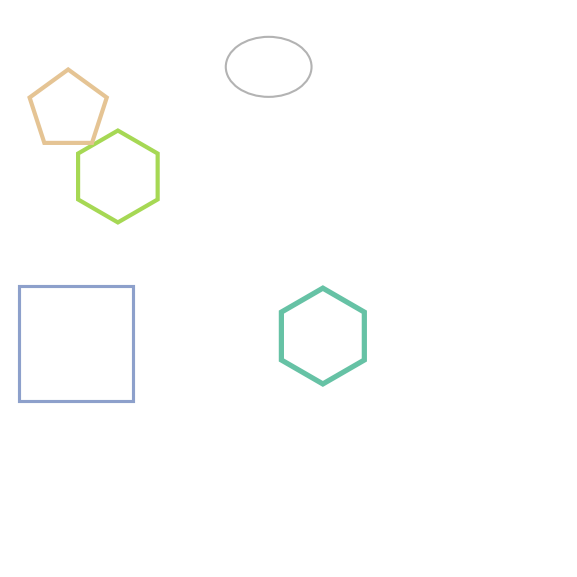[{"shape": "hexagon", "thickness": 2.5, "radius": 0.41, "center": [0.559, 0.417]}, {"shape": "square", "thickness": 1.5, "radius": 0.49, "center": [0.131, 0.404]}, {"shape": "hexagon", "thickness": 2, "radius": 0.4, "center": [0.204, 0.694]}, {"shape": "pentagon", "thickness": 2, "radius": 0.35, "center": [0.118, 0.809]}, {"shape": "oval", "thickness": 1, "radius": 0.37, "center": [0.465, 0.883]}]